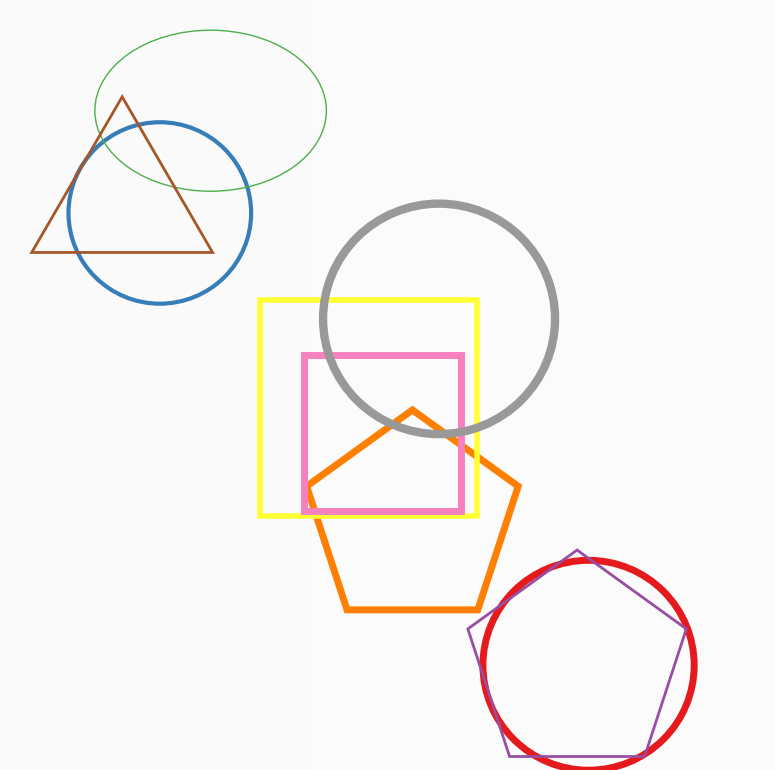[{"shape": "circle", "thickness": 2.5, "radius": 0.68, "center": [0.759, 0.136]}, {"shape": "circle", "thickness": 1.5, "radius": 0.59, "center": [0.206, 0.723]}, {"shape": "oval", "thickness": 0.5, "radius": 0.75, "center": [0.272, 0.856]}, {"shape": "pentagon", "thickness": 1, "radius": 0.74, "center": [0.745, 0.137]}, {"shape": "pentagon", "thickness": 2.5, "radius": 0.72, "center": [0.532, 0.324]}, {"shape": "square", "thickness": 2, "radius": 0.7, "center": [0.475, 0.47]}, {"shape": "triangle", "thickness": 1, "radius": 0.67, "center": [0.158, 0.739]}, {"shape": "square", "thickness": 2.5, "radius": 0.5, "center": [0.494, 0.438]}, {"shape": "circle", "thickness": 3, "radius": 0.75, "center": [0.567, 0.586]}]